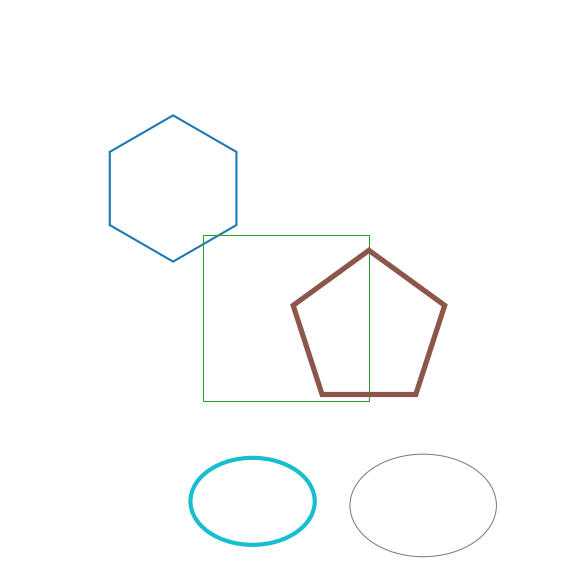[{"shape": "hexagon", "thickness": 1, "radius": 0.63, "center": [0.3, 0.673]}, {"shape": "square", "thickness": 0.5, "radius": 0.72, "center": [0.495, 0.448]}, {"shape": "pentagon", "thickness": 2.5, "radius": 0.69, "center": [0.639, 0.428]}, {"shape": "oval", "thickness": 0.5, "radius": 0.63, "center": [0.733, 0.124]}, {"shape": "oval", "thickness": 2, "radius": 0.54, "center": [0.437, 0.131]}]